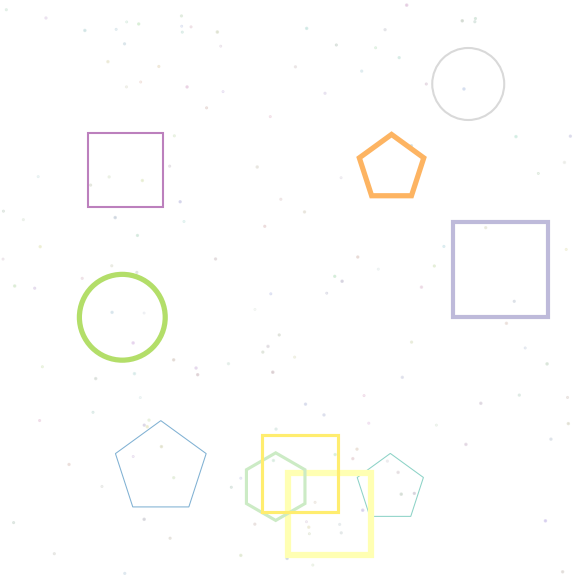[{"shape": "pentagon", "thickness": 0.5, "radius": 0.3, "center": [0.676, 0.154]}, {"shape": "square", "thickness": 3, "radius": 0.36, "center": [0.571, 0.109]}, {"shape": "square", "thickness": 2, "radius": 0.41, "center": [0.866, 0.532]}, {"shape": "pentagon", "thickness": 0.5, "radius": 0.41, "center": [0.278, 0.188]}, {"shape": "pentagon", "thickness": 2.5, "radius": 0.29, "center": [0.678, 0.708]}, {"shape": "circle", "thickness": 2.5, "radius": 0.37, "center": [0.212, 0.45]}, {"shape": "circle", "thickness": 1, "radius": 0.31, "center": [0.811, 0.854]}, {"shape": "square", "thickness": 1, "radius": 0.32, "center": [0.217, 0.705]}, {"shape": "hexagon", "thickness": 1.5, "radius": 0.29, "center": [0.477, 0.156]}, {"shape": "square", "thickness": 1.5, "radius": 0.33, "center": [0.52, 0.179]}]